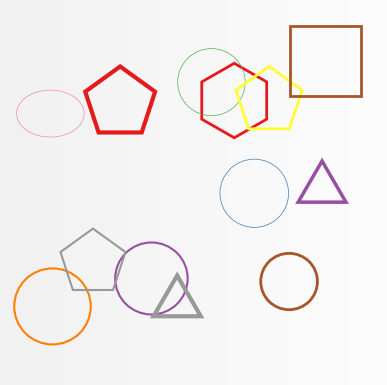[{"shape": "hexagon", "thickness": 2, "radius": 0.48, "center": [0.604, 0.739]}, {"shape": "pentagon", "thickness": 3, "radius": 0.47, "center": [0.31, 0.733]}, {"shape": "circle", "thickness": 0.5, "radius": 0.44, "center": [0.656, 0.498]}, {"shape": "circle", "thickness": 0.5, "radius": 0.44, "center": [0.546, 0.787]}, {"shape": "triangle", "thickness": 2.5, "radius": 0.36, "center": [0.831, 0.511]}, {"shape": "circle", "thickness": 1.5, "radius": 0.47, "center": [0.391, 0.277]}, {"shape": "circle", "thickness": 1.5, "radius": 0.49, "center": [0.135, 0.204]}, {"shape": "pentagon", "thickness": 2, "radius": 0.45, "center": [0.694, 0.738]}, {"shape": "circle", "thickness": 2, "radius": 0.37, "center": [0.746, 0.269]}, {"shape": "square", "thickness": 2, "radius": 0.46, "center": [0.841, 0.842]}, {"shape": "oval", "thickness": 0.5, "radius": 0.44, "center": [0.13, 0.705]}, {"shape": "pentagon", "thickness": 1.5, "radius": 0.44, "center": [0.24, 0.318]}, {"shape": "triangle", "thickness": 3, "radius": 0.35, "center": [0.457, 0.214]}]